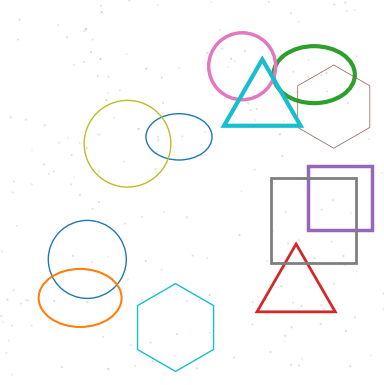[{"shape": "oval", "thickness": 1, "radius": 0.43, "center": [0.465, 0.645]}, {"shape": "circle", "thickness": 1, "radius": 0.51, "center": [0.227, 0.326]}, {"shape": "oval", "thickness": 1.5, "radius": 0.54, "center": [0.208, 0.226]}, {"shape": "oval", "thickness": 3, "radius": 0.53, "center": [0.816, 0.806]}, {"shape": "triangle", "thickness": 2, "radius": 0.59, "center": [0.769, 0.249]}, {"shape": "square", "thickness": 2.5, "radius": 0.42, "center": [0.883, 0.485]}, {"shape": "hexagon", "thickness": 0.5, "radius": 0.54, "center": [0.867, 0.723]}, {"shape": "circle", "thickness": 2.5, "radius": 0.43, "center": [0.629, 0.828]}, {"shape": "square", "thickness": 2, "radius": 0.55, "center": [0.814, 0.427]}, {"shape": "circle", "thickness": 1, "radius": 0.56, "center": [0.331, 0.627]}, {"shape": "hexagon", "thickness": 1, "radius": 0.57, "center": [0.456, 0.149]}, {"shape": "triangle", "thickness": 3, "radius": 0.57, "center": [0.681, 0.731]}]